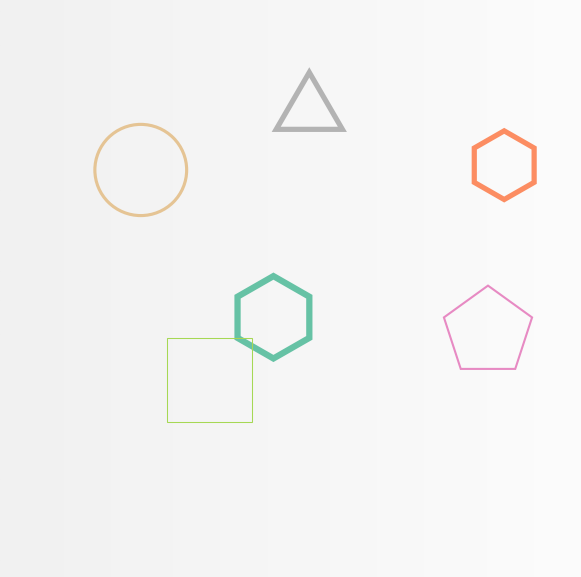[{"shape": "hexagon", "thickness": 3, "radius": 0.36, "center": [0.47, 0.45]}, {"shape": "hexagon", "thickness": 2.5, "radius": 0.3, "center": [0.867, 0.713]}, {"shape": "pentagon", "thickness": 1, "radius": 0.4, "center": [0.84, 0.425]}, {"shape": "square", "thickness": 0.5, "radius": 0.36, "center": [0.36, 0.341]}, {"shape": "circle", "thickness": 1.5, "radius": 0.39, "center": [0.242, 0.705]}, {"shape": "triangle", "thickness": 2.5, "radius": 0.33, "center": [0.532, 0.808]}]